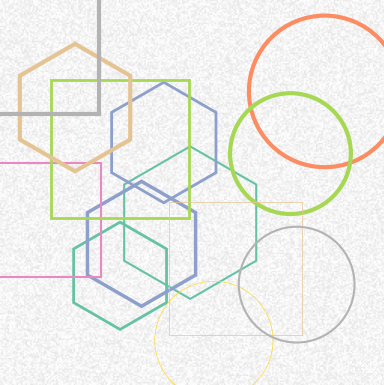[{"shape": "hexagon", "thickness": 1.5, "radius": 0.99, "center": [0.494, 0.422]}, {"shape": "hexagon", "thickness": 2, "radius": 0.7, "center": [0.312, 0.284]}, {"shape": "circle", "thickness": 3, "radius": 0.98, "center": [0.843, 0.763]}, {"shape": "hexagon", "thickness": 2, "radius": 0.78, "center": [0.425, 0.63]}, {"shape": "hexagon", "thickness": 2.5, "radius": 0.81, "center": [0.368, 0.367]}, {"shape": "square", "thickness": 1.5, "radius": 0.74, "center": [0.114, 0.429]}, {"shape": "circle", "thickness": 3, "radius": 0.78, "center": [0.754, 0.601]}, {"shape": "square", "thickness": 2, "radius": 0.89, "center": [0.311, 0.612]}, {"shape": "circle", "thickness": 0.5, "radius": 0.77, "center": [0.556, 0.116]}, {"shape": "hexagon", "thickness": 3, "radius": 0.83, "center": [0.195, 0.721]}, {"shape": "square", "thickness": 0.5, "radius": 0.86, "center": [0.613, 0.303]}, {"shape": "square", "thickness": 3, "radius": 0.77, "center": [0.103, 0.857]}, {"shape": "circle", "thickness": 1.5, "radius": 0.75, "center": [0.771, 0.261]}]